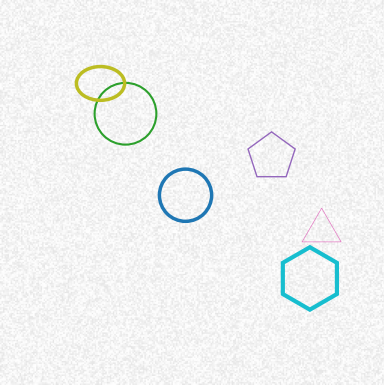[{"shape": "circle", "thickness": 2.5, "radius": 0.34, "center": [0.482, 0.493]}, {"shape": "circle", "thickness": 1.5, "radius": 0.4, "center": [0.326, 0.705]}, {"shape": "pentagon", "thickness": 1, "radius": 0.32, "center": [0.705, 0.593]}, {"shape": "triangle", "thickness": 0.5, "radius": 0.29, "center": [0.835, 0.401]}, {"shape": "oval", "thickness": 2.5, "radius": 0.31, "center": [0.261, 0.783]}, {"shape": "hexagon", "thickness": 3, "radius": 0.41, "center": [0.805, 0.277]}]